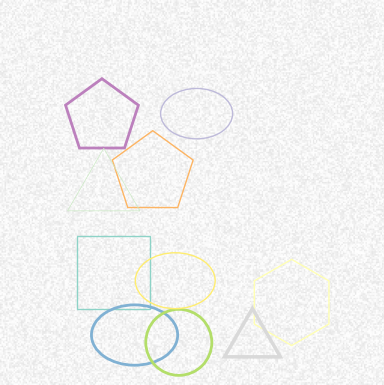[{"shape": "square", "thickness": 1, "radius": 0.47, "center": [0.296, 0.292]}, {"shape": "hexagon", "thickness": 1, "radius": 0.56, "center": [0.757, 0.214]}, {"shape": "oval", "thickness": 1, "radius": 0.47, "center": [0.511, 0.705]}, {"shape": "oval", "thickness": 2, "radius": 0.56, "center": [0.35, 0.13]}, {"shape": "pentagon", "thickness": 1, "radius": 0.55, "center": [0.397, 0.55]}, {"shape": "circle", "thickness": 2, "radius": 0.43, "center": [0.464, 0.111]}, {"shape": "triangle", "thickness": 2.5, "radius": 0.42, "center": [0.656, 0.115]}, {"shape": "pentagon", "thickness": 2, "radius": 0.5, "center": [0.265, 0.696]}, {"shape": "triangle", "thickness": 0.5, "radius": 0.54, "center": [0.269, 0.507]}, {"shape": "oval", "thickness": 1, "radius": 0.52, "center": [0.455, 0.271]}]